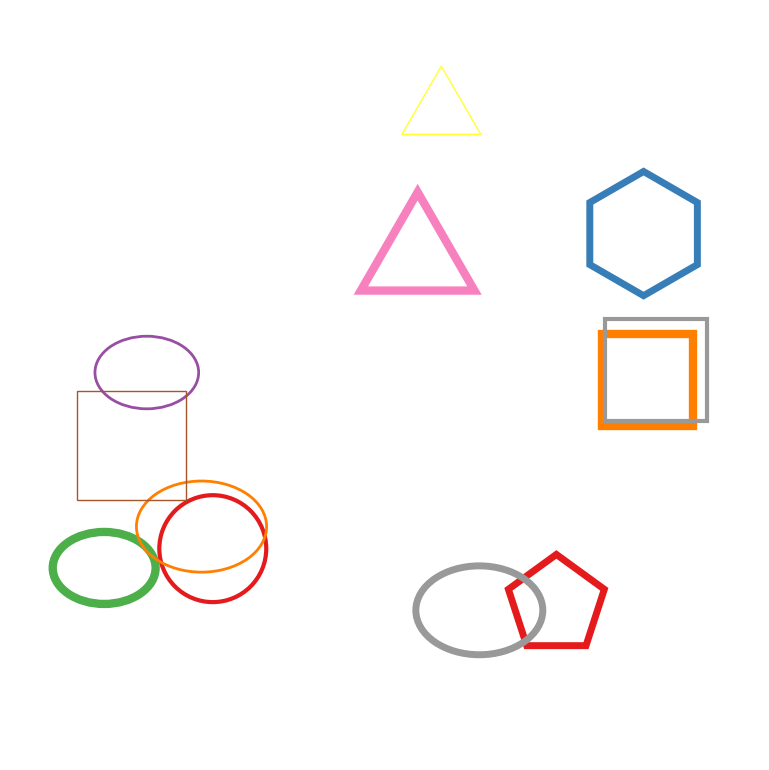[{"shape": "pentagon", "thickness": 2.5, "radius": 0.33, "center": [0.723, 0.214]}, {"shape": "circle", "thickness": 1.5, "radius": 0.35, "center": [0.276, 0.287]}, {"shape": "hexagon", "thickness": 2.5, "radius": 0.4, "center": [0.836, 0.697]}, {"shape": "oval", "thickness": 3, "radius": 0.33, "center": [0.135, 0.262]}, {"shape": "oval", "thickness": 1, "radius": 0.34, "center": [0.191, 0.516]}, {"shape": "oval", "thickness": 1, "radius": 0.42, "center": [0.262, 0.316]}, {"shape": "square", "thickness": 3, "radius": 0.3, "center": [0.841, 0.507]}, {"shape": "triangle", "thickness": 0.5, "radius": 0.3, "center": [0.573, 0.855]}, {"shape": "square", "thickness": 0.5, "radius": 0.35, "center": [0.171, 0.422]}, {"shape": "triangle", "thickness": 3, "radius": 0.43, "center": [0.542, 0.665]}, {"shape": "oval", "thickness": 2.5, "radius": 0.41, "center": [0.622, 0.207]}, {"shape": "square", "thickness": 1.5, "radius": 0.33, "center": [0.852, 0.519]}]